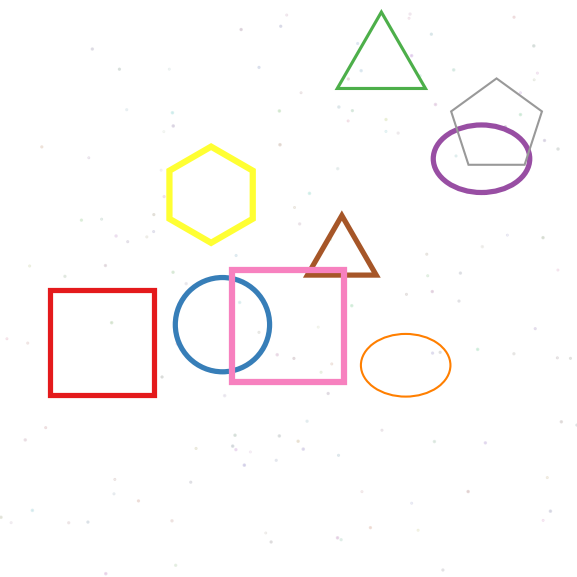[{"shape": "square", "thickness": 2.5, "radius": 0.45, "center": [0.177, 0.406]}, {"shape": "circle", "thickness": 2.5, "radius": 0.41, "center": [0.385, 0.437]}, {"shape": "triangle", "thickness": 1.5, "radius": 0.44, "center": [0.66, 0.89]}, {"shape": "oval", "thickness": 2.5, "radius": 0.42, "center": [0.834, 0.724]}, {"shape": "oval", "thickness": 1, "radius": 0.39, "center": [0.702, 0.367]}, {"shape": "hexagon", "thickness": 3, "radius": 0.42, "center": [0.366, 0.662]}, {"shape": "triangle", "thickness": 2.5, "radius": 0.34, "center": [0.592, 0.557]}, {"shape": "square", "thickness": 3, "radius": 0.48, "center": [0.499, 0.435]}, {"shape": "pentagon", "thickness": 1, "radius": 0.41, "center": [0.86, 0.781]}]